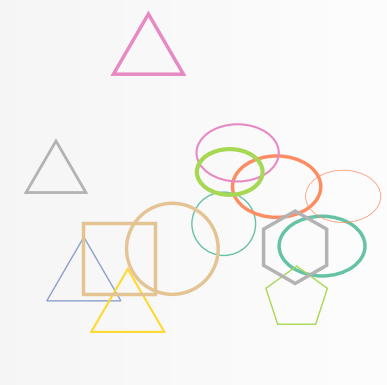[{"shape": "circle", "thickness": 1, "radius": 0.41, "center": [0.577, 0.419]}, {"shape": "oval", "thickness": 2.5, "radius": 0.55, "center": [0.831, 0.361]}, {"shape": "oval", "thickness": 0.5, "radius": 0.49, "center": [0.886, 0.49]}, {"shape": "oval", "thickness": 2.5, "radius": 0.57, "center": [0.714, 0.515]}, {"shape": "triangle", "thickness": 1, "radius": 0.55, "center": [0.216, 0.274]}, {"shape": "triangle", "thickness": 2.5, "radius": 0.52, "center": [0.383, 0.859]}, {"shape": "oval", "thickness": 1.5, "radius": 0.53, "center": [0.613, 0.603]}, {"shape": "oval", "thickness": 3, "radius": 0.42, "center": [0.593, 0.553]}, {"shape": "pentagon", "thickness": 1, "radius": 0.42, "center": [0.766, 0.225]}, {"shape": "triangle", "thickness": 1.5, "radius": 0.54, "center": [0.33, 0.192]}, {"shape": "circle", "thickness": 2.5, "radius": 0.59, "center": [0.445, 0.354]}, {"shape": "square", "thickness": 2.5, "radius": 0.46, "center": [0.308, 0.329]}, {"shape": "hexagon", "thickness": 2.5, "radius": 0.47, "center": [0.762, 0.358]}, {"shape": "triangle", "thickness": 2, "radius": 0.45, "center": [0.144, 0.545]}]